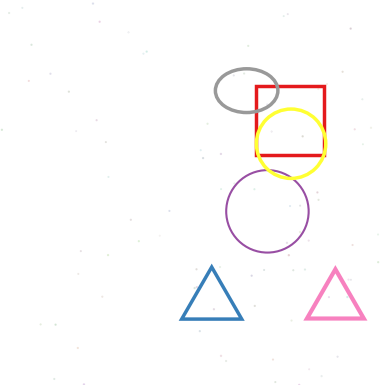[{"shape": "square", "thickness": 2.5, "radius": 0.45, "center": [0.753, 0.688]}, {"shape": "triangle", "thickness": 2.5, "radius": 0.45, "center": [0.55, 0.216]}, {"shape": "circle", "thickness": 1.5, "radius": 0.54, "center": [0.695, 0.451]}, {"shape": "circle", "thickness": 2.5, "radius": 0.45, "center": [0.756, 0.627]}, {"shape": "triangle", "thickness": 3, "radius": 0.43, "center": [0.871, 0.215]}, {"shape": "oval", "thickness": 2.5, "radius": 0.41, "center": [0.641, 0.765]}]